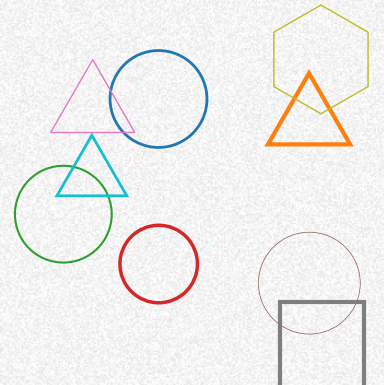[{"shape": "circle", "thickness": 2, "radius": 0.63, "center": [0.412, 0.743]}, {"shape": "triangle", "thickness": 3, "radius": 0.62, "center": [0.803, 0.687]}, {"shape": "circle", "thickness": 1.5, "radius": 0.63, "center": [0.164, 0.444]}, {"shape": "circle", "thickness": 2.5, "radius": 0.5, "center": [0.412, 0.314]}, {"shape": "circle", "thickness": 0.5, "radius": 0.66, "center": [0.803, 0.265]}, {"shape": "triangle", "thickness": 1, "radius": 0.63, "center": [0.241, 0.719]}, {"shape": "square", "thickness": 3, "radius": 0.55, "center": [0.836, 0.106]}, {"shape": "hexagon", "thickness": 1, "radius": 0.71, "center": [0.834, 0.846]}, {"shape": "triangle", "thickness": 2, "radius": 0.52, "center": [0.238, 0.544]}]